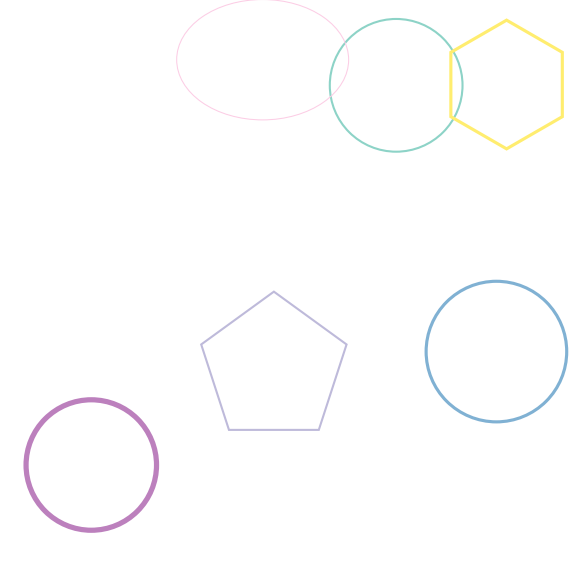[{"shape": "circle", "thickness": 1, "radius": 0.57, "center": [0.686, 0.851]}, {"shape": "pentagon", "thickness": 1, "radius": 0.66, "center": [0.474, 0.362]}, {"shape": "circle", "thickness": 1.5, "radius": 0.61, "center": [0.86, 0.39]}, {"shape": "oval", "thickness": 0.5, "radius": 0.74, "center": [0.455, 0.896]}, {"shape": "circle", "thickness": 2.5, "radius": 0.56, "center": [0.158, 0.194]}, {"shape": "hexagon", "thickness": 1.5, "radius": 0.56, "center": [0.877, 0.853]}]